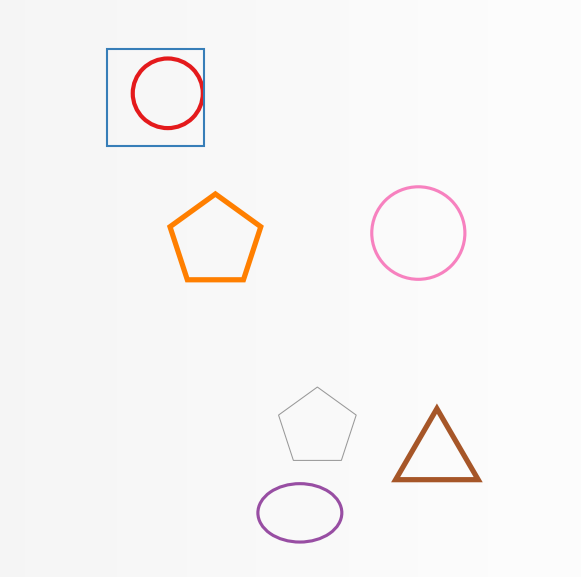[{"shape": "circle", "thickness": 2, "radius": 0.3, "center": [0.289, 0.838]}, {"shape": "square", "thickness": 1, "radius": 0.42, "center": [0.267, 0.83]}, {"shape": "oval", "thickness": 1.5, "radius": 0.36, "center": [0.516, 0.111]}, {"shape": "pentagon", "thickness": 2.5, "radius": 0.41, "center": [0.371, 0.581]}, {"shape": "triangle", "thickness": 2.5, "radius": 0.41, "center": [0.752, 0.21]}, {"shape": "circle", "thickness": 1.5, "radius": 0.4, "center": [0.72, 0.596]}, {"shape": "pentagon", "thickness": 0.5, "radius": 0.35, "center": [0.546, 0.259]}]